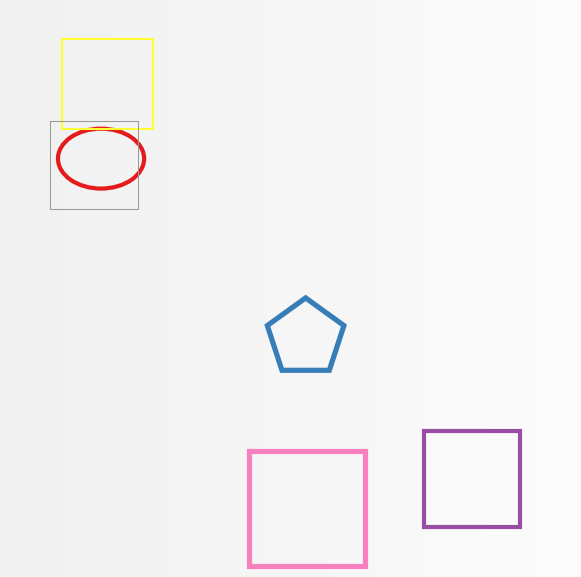[{"shape": "oval", "thickness": 2, "radius": 0.37, "center": [0.174, 0.724]}, {"shape": "pentagon", "thickness": 2.5, "radius": 0.35, "center": [0.526, 0.414]}, {"shape": "square", "thickness": 2, "radius": 0.41, "center": [0.812, 0.17]}, {"shape": "square", "thickness": 1, "radius": 0.39, "center": [0.185, 0.854]}, {"shape": "square", "thickness": 2.5, "radius": 0.5, "center": [0.528, 0.119]}, {"shape": "square", "thickness": 0.5, "radius": 0.38, "center": [0.161, 0.714]}]